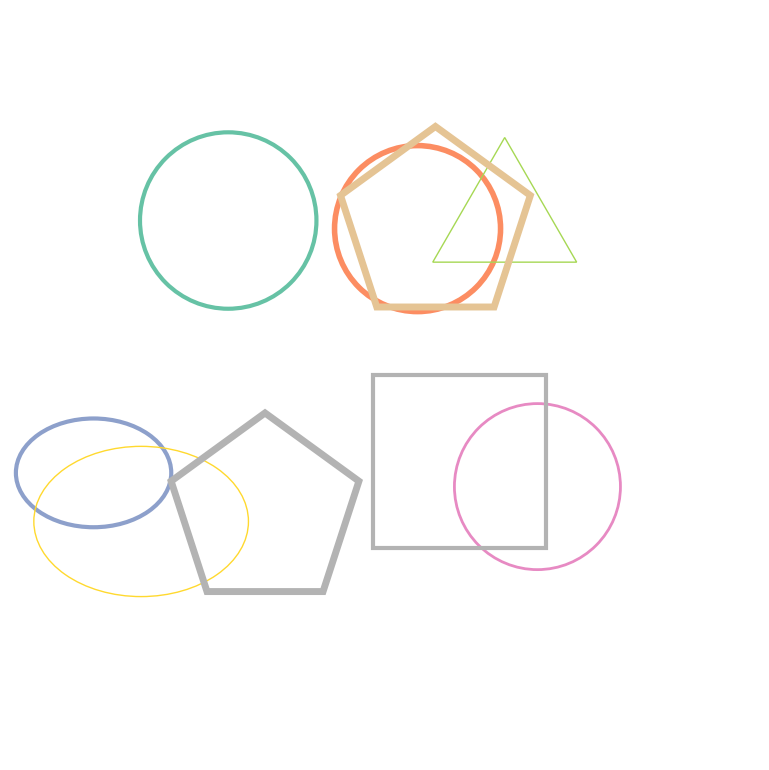[{"shape": "circle", "thickness": 1.5, "radius": 0.57, "center": [0.296, 0.714]}, {"shape": "circle", "thickness": 2, "radius": 0.54, "center": [0.542, 0.703]}, {"shape": "oval", "thickness": 1.5, "radius": 0.5, "center": [0.122, 0.386]}, {"shape": "circle", "thickness": 1, "radius": 0.54, "center": [0.698, 0.368]}, {"shape": "triangle", "thickness": 0.5, "radius": 0.54, "center": [0.655, 0.713]}, {"shape": "oval", "thickness": 0.5, "radius": 0.7, "center": [0.183, 0.323]}, {"shape": "pentagon", "thickness": 2.5, "radius": 0.65, "center": [0.565, 0.706]}, {"shape": "pentagon", "thickness": 2.5, "radius": 0.64, "center": [0.344, 0.335]}, {"shape": "square", "thickness": 1.5, "radius": 0.56, "center": [0.597, 0.4]}]